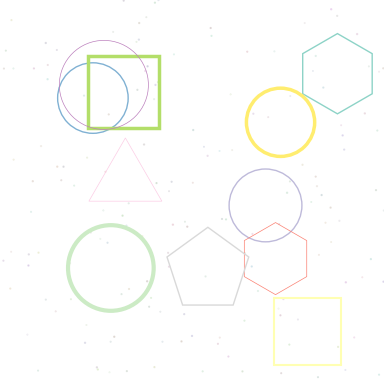[{"shape": "hexagon", "thickness": 1, "radius": 0.52, "center": [0.876, 0.809]}, {"shape": "square", "thickness": 1.5, "radius": 0.43, "center": [0.798, 0.139]}, {"shape": "circle", "thickness": 1, "radius": 0.47, "center": [0.69, 0.466]}, {"shape": "hexagon", "thickness": 0.5, "radius": 0.47, "center": [0.716, 0.328]}, {"shape": "circle", "thickness": 1, "radius": 0.46, "center": [0.241, 0.745]}, {"shape": "square", "thickness": 2.5, "radius": 0.46, "center": [0.321, 0.761]}, {"shape": "triangle", "thickness": 0.5, "radius": 0.55, "center": [0.326, 0.532]}, {"shape": "pentagon", "thickness": 1, "radius": 0.56, "center": [0.54, 0.298]}, {"shape": "circle", "thickness": 0.5, "radius": 0.58, "center": [0.27, 0.779]}, {"shape": "circle", "thickness": 3, "radius": 0.56, "center": [0.288, 0.304]}, {"shape": "circle", "thickness": 2.5, "radius": 0.44, "center": [0.729, 0.682]}]